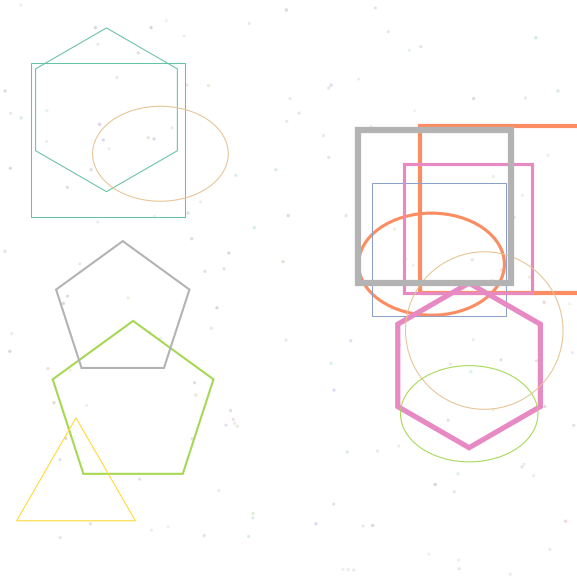[{"shape": "square", "thickness": 0.5, "radius": 0.67, "center": [0.187, 0.756]}, {"shape": "hexagon", "thickness": 0.5, "radius": 0.71, "center": [0.184, 0.809]}, {"shape": "square", "thickness": 2, "radius": 0.72, "center": [0.871, 0.636]}, {"shape": "oval", "thickness": 1.5, "radius": 0.63, "center": [0.747, 0.542]}, {"shape": "square", "thickness": 0.5, "radius": 0.58, "center": [0.76, 0.567]}, {"shape": "square", "thickness": 1.5, "radius": 0.56, "center": [0.81, 0.603]}, {"shape": "hexagon", "thickness": 2.5, "radius": 0.71, "center": [0.812, 0.366]}, {"shape": "oval", "thickness": 0.5, "radius": 0.6, "center": [0.813, 0.283]}, {"shape": "pentagon", "thickness": 1, "radius": 0.73, "center": [0.23, 0.297]}, {"shape": "triangle", "thickness": 0.5, "radius": 0.59, "center": [0.132, 0.157]}, {"shape": "oval", "thickness": 0.5, "radius": 0.59, "center": [0.278, 0.733]}, {"shape": "circle", "thickness": 0.5, "radius": 0.68, "center": [0.839, 0.427]}, {"shape": "pentagon", "thickness": 1, "radius": 0.61, "center": [0.213, 0.46]}, {"shape": "square", "thickness": 3, "radius": 0.66, "center": [0.752, 0.641]}]